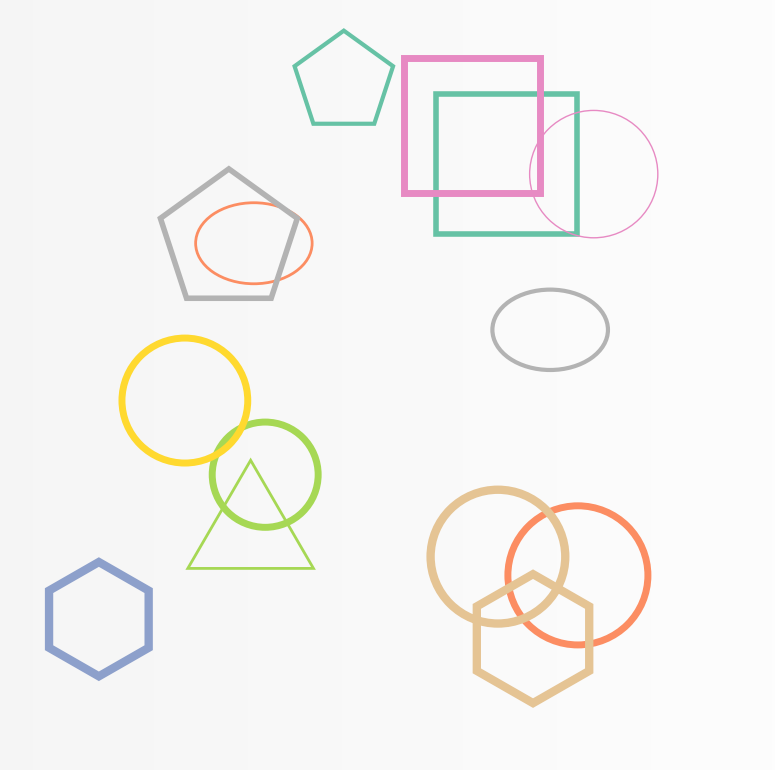[{"shape": "pentagon", "thickness": 1.5, "radius": 0.33, "center": [0.444, 0.893]}, {"shape": "square", "thickness": 2, "radius": 0.45, "center": [0.653, 0.787]}, {"shape": "oval", "thickness": 1, "radius": 0.38, "center": [0.328, 0.684]}, {"shape": "circle", "thickness": 2.5, "radius": 0.45, "center": [0.746, 0.253]}, {"shape": "hexagon", "thickness": 3, "radius": 0.37, "center": [0.128, 0.196]}, {"shape": "square", "thickness": 2.5, "radius": 0.44, "center": [0.609, 0.837]}, {"shape": "circle", "thickness": 0.5, "radius": 0.41, "center": [0.766, 0.774]}, {"shape": "circle", "thickness": 2.5, "radius": 0.34, "center": [0.342, 0.384]}, {"shape": "triangle", "thickness": 1, "radius": 0.47, "center": [0.323, 0.309]}, {"shape": "circle", "thickness": 2.5, "radius": 0.41, "center": [0.239, 0.48]}, {"shape": "circle", "thickness": 3, "radius": 0.43, "center": [0.642, 0.277]}, {"shape": "hexagon", "thickness": 3, "radius": 0.42, "center": [0.688, 0.171]}, {"shape": "pentagon", "thickness": 2, "radius": 0.46, "center": [0.295, 0.688]}, {"shape": "oval", "thickness": 1.5, "radius": 0.37, "center": [0.71, 0.572]}]